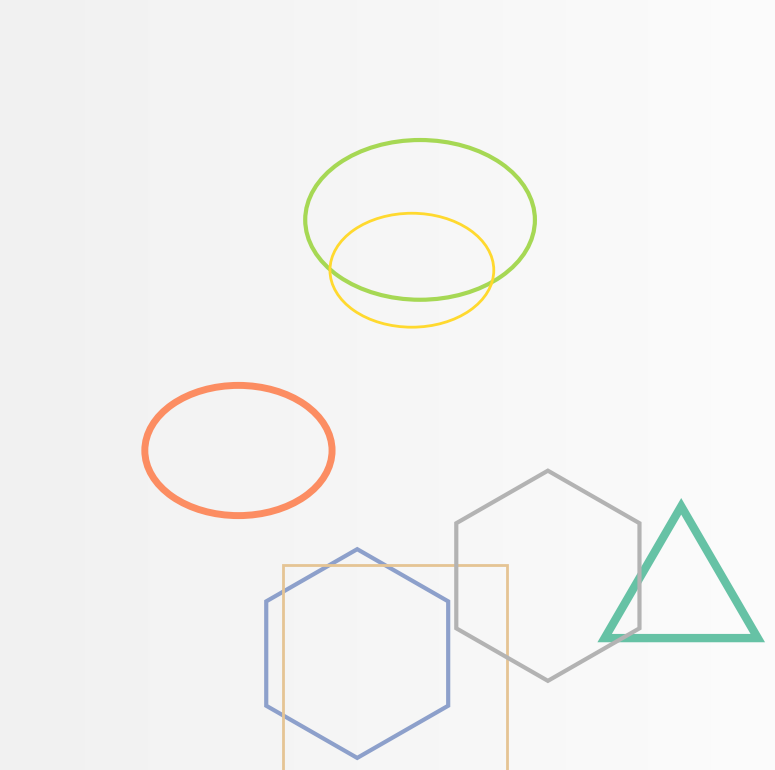[{"shape": "triangle", "thickness": 3, "radius": 0.57, "center": [0.879, 0.228]}, {"shape": "oval", "thickness": 2.5, "radius": 0.6, "center": [0.308, 0.415]}, {"shape": "hexagon", "thickness": 1.5, "radius": 0.68, "center": [0.461, 0.151]}, {"shape": "oval", "thickness": 1.5, "radius": 0.74, "center": [0.542, 0.714]}, {"shape": "oval", "thickness": 1, "radius": 0.53, "center": [0.531, 0.649]}, {"shape": "square", "thickness": 1, "radius": 0.72, "center": [0.51, 0.122]}, {"shape": "hexagon", "thickness": 1.5, "radius": 0.68, "center": [0.707, 0.252]}]